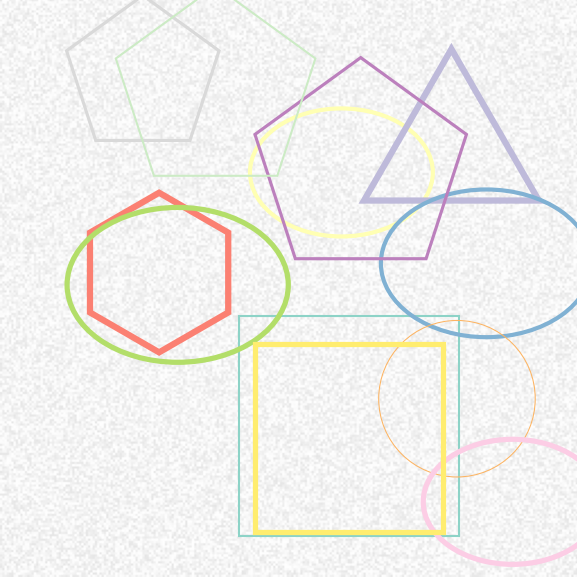[{"shape": "square", "thickness": 1, "radius": 0.95, "center": [0.605, 0.262]}, {"shape": "oval", "thickness": 2, "radius": 0.79, "center": [0.591, 0.701]}, {"shape": "triangle", "thickness": 3, "radius": 0.87, "center": [0.782, 0.739]}, {"shape": "hexagon", "thickness": 3, "radius": 0.69, "center": [0.275, 0.527]}, {"shape": "oval", "thickness": 2, "radius": 0.91, "center": [0.842, 0.543]}, {"shape": "circle", "thickness": 0.5, "radius": 0.68, "center": [0.791, 0.309]}, {"shape": "oval", "thickness": 2.5, "radius": 0.96, "center": [0.308, 0.506]}, {"shape": "oval", "thickness": 2.5, "radius": 0.77, "center": [0.888, 0.13]}, {"shape": "pentagon", "thickness": 1.5, "radius": 0.69, "center": [0.247, 0.868]}, {"shape": "pentagon", "thickness": 1.5, "radius": 0.96, "center": [0.625, 0.707]}, {"shape": "pentagon", "thickness": 1, "radius": 0.91, "center": [0.373, 0.842]}, {"shape": "square", "thickness": 2.5, "radius": 0.82, "center": [0.604, 0.24]}]